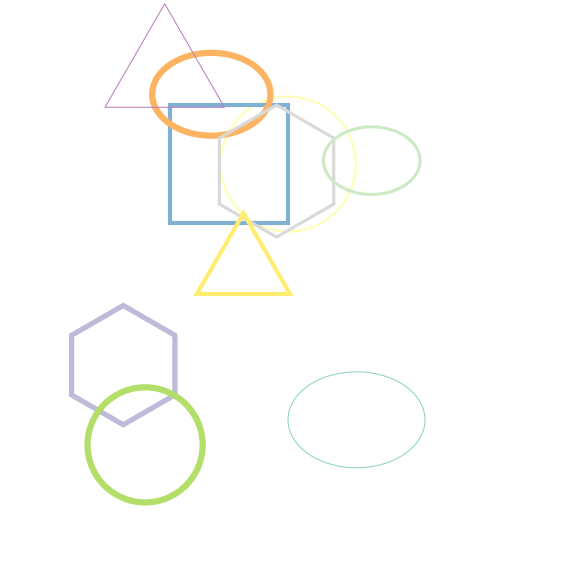[{"shape": "oval", "thickness": 0.5, "radius": 0.59, "center": [0.617, 0.272]}, {"shape": "circle", "thickness": 1, "radius": 0.58, "center": [0.499, 0.715]}, {"shape": "hexagon", "thickness": 2.5, "radius": 0.52, "center": [0.213, 0.367]}, {"shape": "square", "thickness": 2, "radius": 0.51, "center": [0.397, 0.715]}, {"shape": "oval", "thickness": 3, "radius": 0.51, "center": [0.366, 0.836]}, {"shape": "circle", "thickness": 3, "radius": 0.5, "center": [0.251, 0.229]}, {"shape": "hexagon", "thickness": 1.5, "radius": 0.57, "center": [0.479, 0.703]}, {"shape": "triangle", "thickness": 0.5, "radius": 0.6, "center": [0.285, 0.873]}, {"shape": "oval", "thickness": 1.5, "radius": 0.42, "center": [0.644, 0.721]}, {"shape": "triangle", "thickness": 2, "radius": 0.47, "center": [0.422, 0.537]}]